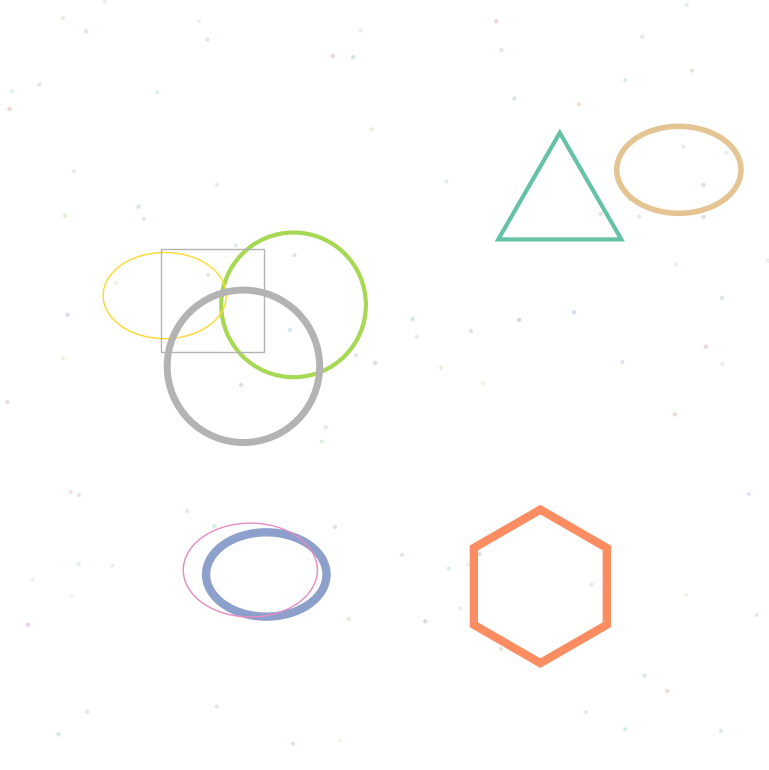[{"shape": "triangle", "thickness": 1.5, "radius": 0.46, "center": [0.727, 0.735]}, {"shape": "hexagon", "thickness": 3, "radius": 0.5, "center": [0.702, 0.238]}, {"shape": "oval", "thickness": 3, "radius": 0.39, "center": [0.346, 0.254]}, {"shape": "oval", "thickness": 0.5, "radius": 0.44, "center": [0.325, 0.26]}, {"shape": "circle", "thickness": 1.5, "radius": 0.47, "center": [0.381, 0.604]}, {"shape": "oval", "thickness": 0.5, "radius": 0.4, "center": [0.214, 0.616]}, {"shape": "oval", "thickness": 2, "radius": 0.4, "center": [0.882, 0.779]}, {"shape": "square", "thickness": 0.5, "radius": 0.34, "center": [0.276, 0.61]}, {"shape": "circle", "thickness": 2.5, "radius": 0.5, "center": [0.316, 0.524]}]